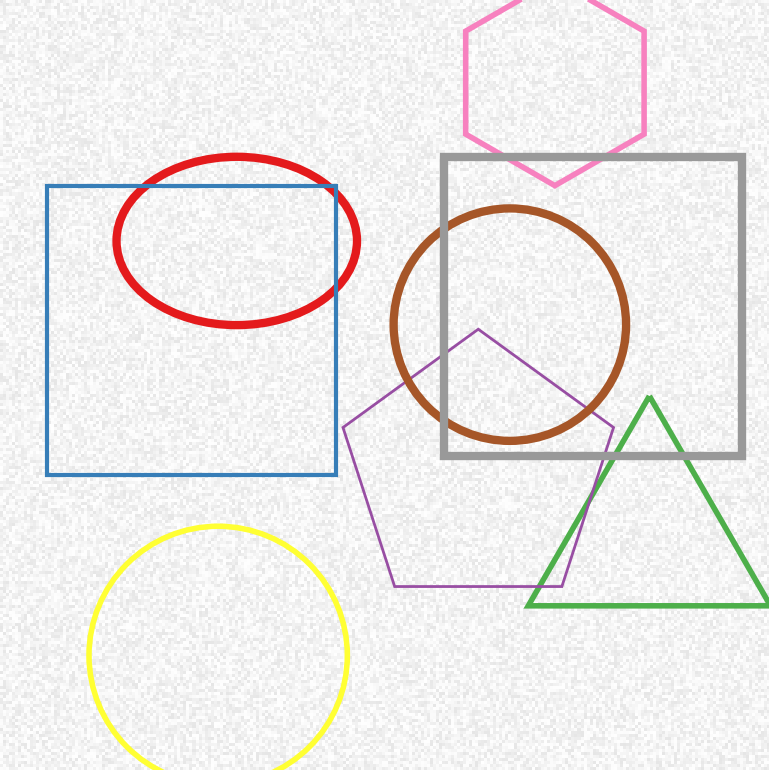[{"shape": "oval", "thickness": 3, "radius": 0.78, "center": [0.307, 0.687]}, {"shape": "square", "thickness": 1.5, "radius": 0.94, "center": [0.249, 0.571]}, {"shape": "triangle", "thickness": 2, "radius": 0.91, "center": [0.843, 0.304]}, {"shape": "pentagon", "thickness": 1, "radius": 0.92, "center": [0.621, 0.388]}, {"shape": "circle", "thickness": 2, "radius": 0.84, "center": [0.283, 0.149]}, {"shape": "circle", "thickness": 3, "radius": 0.75, "center": [0.662, 0.578]}, {"shape": "hexagon", "thickness": 2, "radius": 0.67, "center": [0.721, 0.893]}, {"shape": "square", "thickness": 3, "radius": 0.97, "center": [0.77, 0.602]}]